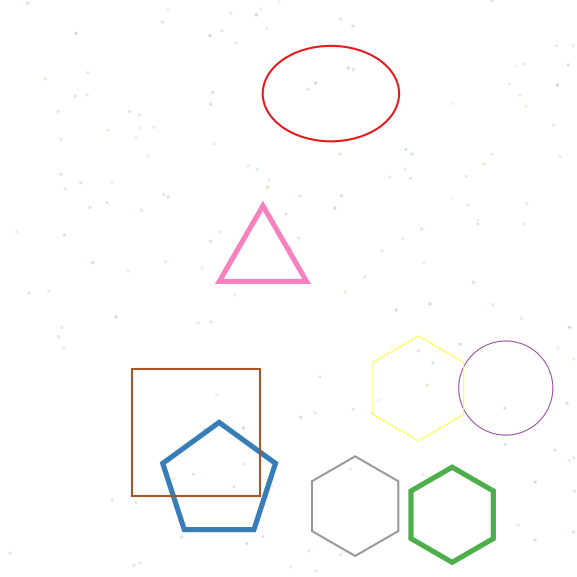[{"shape": "oval", "thickness": 1, "radius": 0.59, "center": [0.573, 0.837]}, {"shape": "pentagon", "thickness": 2.5, "radius": 0.51, "center": [0.379, 0.165]}, {"shape": "hexagon", "thickness": 2.5, "radius": 0.41, "center": [0.783, 0.108]}, {"shape": "circle", "thickness": 0.5, "radius": 0.41, "center": [0.876, 0.327]}, {"shape": "hexagon", "thickness": 0.5, "radius": 0.45, "center": [0.724, 0.327]}, {"shape": "square", "thickness": 1, "radius": 0.55, "center": [0.339, 0.25]}, {"shape": "triangle", "thickness": 2.5, "radius": 0.44, "center": [0.455, 0.555]}, {"shape": "hexagon", "thickness": 1, "radius": 0.43, "center": [0.615, 0.123]}]